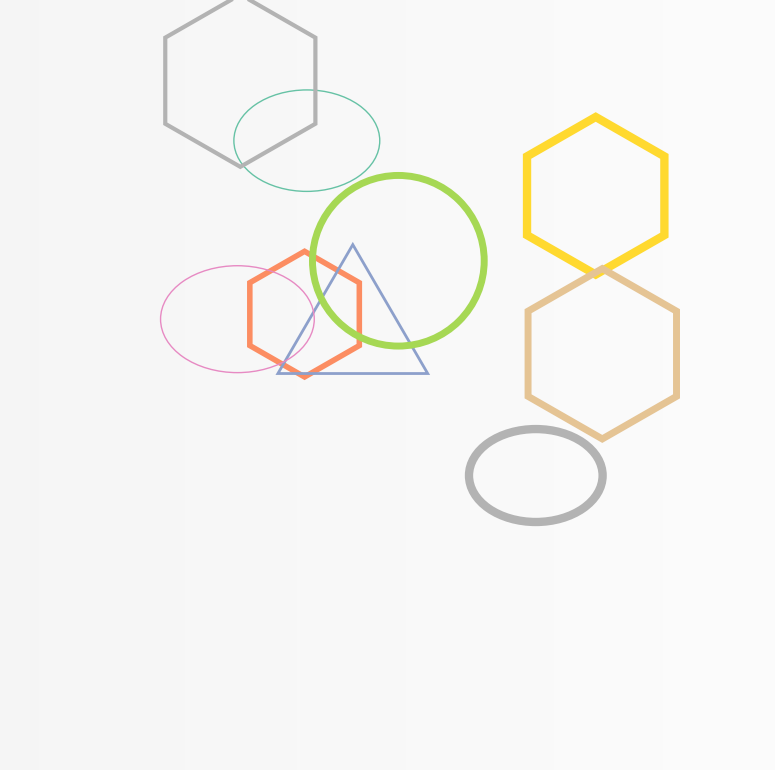[{"shape": "oval", "thickness": 0.5, "radius": 0.47, "center": [0.396, 0.817]}, {"shape": "hexagon", "thickness": 2, "radius": 0.41, "center": [0.393, 0.592]}, {"shape": "triangle", "thickness": 1, "radius": 0.56, "center": [0.455, 0.571]}, {"shape": "oval", "thickness": 0.5, "radius": 0.5, "center": [0.306, 0.585]}, {"shape": "circle", "thickness": 2.5, "radius": 0.55, "center": [0.514, 0.661]}, {"shape": "hexagon", "thickness": 3, "radius": 0.51, "center": [0.769, 0.746]}, {"shape": "hexagon", "thickness": 2.5, "radius": 0.55, "center": [0.777, 0.541]}, {"shape": "hexagon", "thickness": 1.5, "radius": 0.56, "center": [0.31, 0.895]}, {"shape": "oval", "thickness": 3, "radius": 0.43, "center": [0.691, 0.382]}]